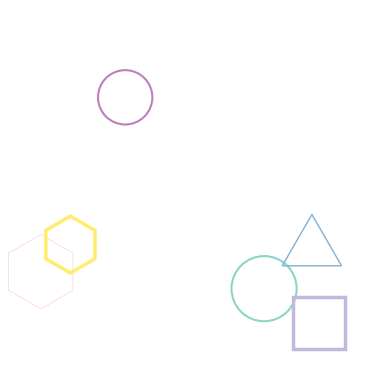[{"shape": "circle", "thickness": 1.5, "radius": 0.42, "center": [0.686, 0.25]}, {"shape": "square", "thickness": 2.5, "radius": 0.34, "center": [0.828, 0.161]}, {"shape": "triangle", "thickness": 1, "radius": 0.44, "center": [0.81, 0.354]}, {"shape": "hexagon", "thickness": 0.5, "radius": 0.48, "center": [0.106, 0.294]}, {"shape": "circle", "thickness": 1.5, "radius": 0.35, "center": [0.325, 0.747]}, {"shape": "hexagon", "thickness": 2.5, "radius": 0.37, "center": [0.183, 0.365]}]